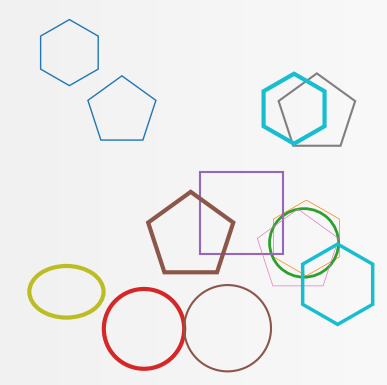[{"shape": "hexagon", "thickness": 1, "radius": 0.43, "center": [0.179, 0.863]}, {"shape": "pentagon", "thickness": 1, "radius": 0.46, "center": [0.315, 0.711]}, {"shape": "hexagon", "thickness": 0.5, "radius": 0.49, "center": [0.791, 0.382]}, {"shape": "circle", "thickness": 2, "radius": 0.44, "center": [0.785, 0.369]}, {"shape": "circle", "thickness": 3, "radius": 0.52, "center": [0.372, 0.146]}, {"shape": "square", "thickness": 1.5, "radius": 0.53, "center": [0.623, 0.447]}, {"shape": "pentagon", "thickness": 3, "radius": 0.58, "center": [0.492, 0.386]}, {"shape": "circle", "thickness": 1.5, "radius": 0.56, "center": [0.587, 0.147]}, {"shape": "pentagon", "thickness": 0.5, "radius": 0.55, "center": [0.769, 0.347]}, {"shape": "pentagon", "thickness": 1.5, "radius": 0.52, "center": [0.818, 0.705]}, {"shape": "oval", "thickness": 3, "radius": 0.48, "center": [0.172, 0.242]}, {"shape": "hexagon", "thickness": 3, "radius": 0.45, "center": [0.759, 0.718]}, {"shape": "hexagon", "thickness": 2.5, "radius": 0.52, "center": [0.871, 0.262]}]